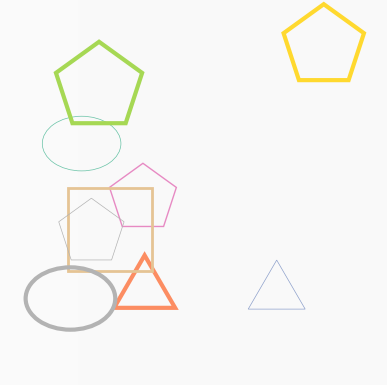[{"shape": "oval", "thickness": 0.5, "radius": 0.51, "center": [0.211, 0.627]}, {"shape": "triangle", "thickness": 3, "radius": 0.45, "center": [0.373, 0.246]}, {"shape": "triangle", "thickness": 0.5, "radius": 0.42, "center": [0.714, 0.24]}, {"shape": "pentagon", "thickness": 1, "radius": 0.45, "center": [0.369, 0.485]}, {"shape": "pentagon", "thickness": 3, "radius": 0.58, "center": [0.256, 0.775]}, {"shape": "pentagon", "thickness": 3, "radius": 0.55, "center": [0.836, 0.88]}, {"shape": "square", "thickness": 2, "radius": 0.54, "center": [0.285, 0.403]}, {"shape": "pentagon", "thickness": 0.5, "radius": 0.44, "center": [0.236, 0.397]}, {"shape": "oval", "thickness": 3, "radius": 0.58, "center": [0.182, 0.225]}]